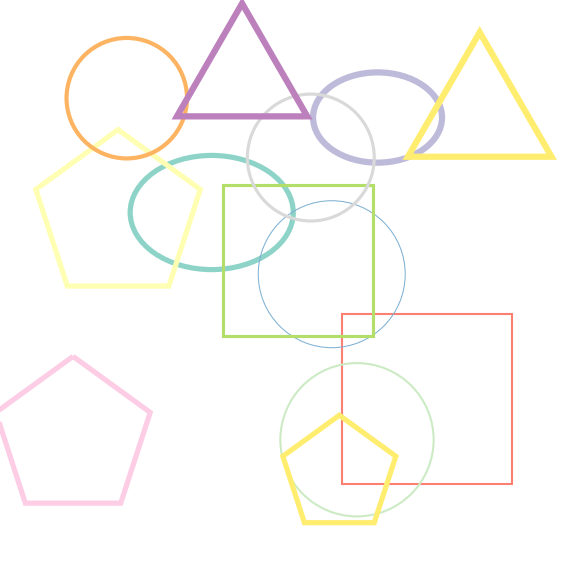[{"shape": "oval", "thickness": 2.5, "radius": 0.71, "center": [0.367, 0.631]}, {"shape": "pentagon", "thickness": 2.5, "radius": 0.75, "center": [0.204, 0.625]}, {"shape": "oval", "thickness": 3, "radius": 0.56, "center": [0.654, 0.796]}, {"shape": "square", "thickness": 1, "radius": 0.73, "center": [0.739, 0.308]}, {"shape": "circle", "thickness": 0.5, "radius": 0.64, "center": [0.574, 0.524]}, {"shape": "circle", "thickness": 2, "radius": 0.52, "center": [0.22, 0.829]}, {"shape": "square", "thickness": 1.5, "radius": 0.65, "center": [0.516, 0.548]}, {"shape": "pentagon", "thickness": 2.5, "radius": 0.7, "center": [0.126, 0.242]}, {"shape": "circle", "thickness": 1.5, "radius": 0.55, "center": [0.538, 0.726]}, {"shape": "triangle", "thickness": 3, "radius": 0.65, "center": [0.419, 0.863]}, {"shape": "circle", "thickness": 1, "radius": 0.66, "center": [0.618, 0.238]}, {"shape": "pentagon", "thickness": 2.5, "radius": 0.51, "center": [0.588, 0.177]}, {"shape": "triangle", "thickness": 3, "radius": 0.72, "center": [0.831, 0.8]}]